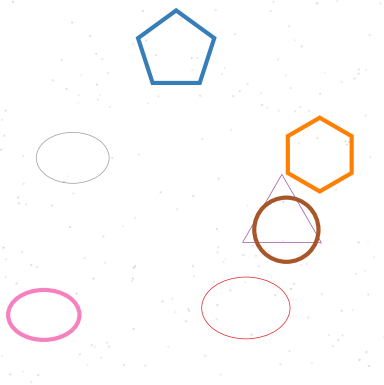[{"shape": "oval", "thickness": 0.5, "radius": 0.57, "center": [0.639, 0.2]}, {"shape": "pentagon", "thickness": 3, "radius": 0.52, "center": [0.458, 0.869]}, {"shape": "triangle", "thickness": 0.5, "radius": 0.59, "center": [0.732, 0.429]}, {"shape": "hexagon", "thickness": 3, "radius": 0.48, "center": [0.831, 0.599]}, {"shape": "circle", "thickness": 3, "radius": 0.42, "center": [0.744, 0.403]}, {"shape": "oval", "thickness": 3, "radius": 0.46, "center": [0.114, 0.182]}, {"shape": "oval", "thickness": 0.5, "radius": 0.47, "center": [0.189, 0.59]}]